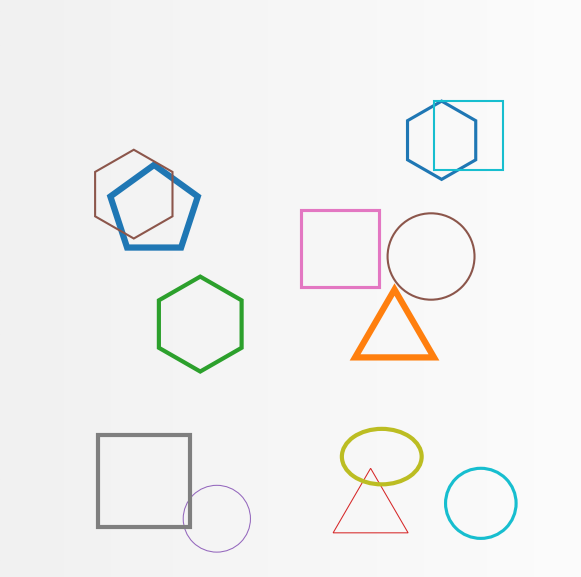[{"shape": "hexagon", "thickness": 1.5, "radius": 0.34, "center": [0.76, 0.756]}, {"shape": "pentagon", "thickness": 3, "radius": 0.4, "center": [0.265, 0.634]}, {"shape": "triangle", "thickness": 3, "radius": 0.39, "center": [0.679, 0.419]}, {"shape": "hexagon", "thickness": 2, "radius": 0.41, "center": [0.345, 0.438]}, {"shape": "triangle", "thickness": 0.5, "radius": 0.37, "center": [0.638, 0.114]}, {"shape": "circle", "thickness": 0.5, "radius": 0.29, "center": [0.373, 0.101]}, {"shape": "circle", "thickness": 1, "radius": 0.37, "center": [0.742, 0.555]}, {"shape": "hexagon", "thickness": 1, "radius": 0.38, "center": [0.23, 0.663]}, {"shape": "square", "thickness": 1.5, "radius": 0.33, "center": [0.585, 0.569]}, {"shape": "square", "thickness": 2, "radius": 0.4, "center": [0.248, 0.166]}, {"shape": "oval", "thickness": 2, "radius": 0.34, "center": [0.657, 0.208]}, {"shape": "circle", "thickness": 1.5, "radius": 0.3, "center": [0.827, 0.128]}, {"shape": "square", "thickness": 1, "radius": 0.3, "center": [0.806, 0.764]}]